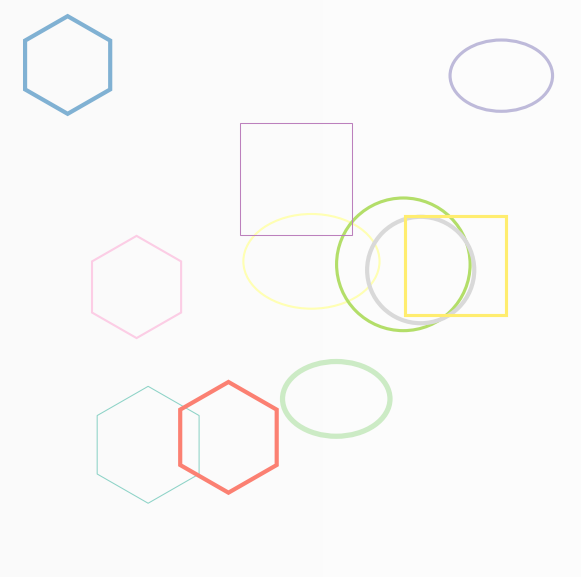[{"shape": "hexagon", "thickness": 0.5, "radius": 0.51, "center": [0.255, 0.229]}, {"shape": "oval", "thickness": 1, "radius": 0.59, "center": [0.536, 0.547]}, {"shape": "oval", "thickness": 1.5, "radius": 0.44, "center": [0.862, 0.868]}, {"shape": "hexagon", "thickness": 2, "radius": 0.48, "center": [0.393, 0.242]}, {"shape": "hexagon", "thickness": 2, "radius": 0.42, "center": [0.116, 0.887]}, {"shape": "circle", "thickness": 1.5, "radius": 0.57, "center": [0.694, 0.541]}, {"shape": "hexagon", "thickness": 1, "radius": 0.44, "center": [0.235, 0.502]}, {"shape": "circle", "thickness": 2, "radius": 0.46, "center": [0.724, 0.532]}, {"shape": "square", "thickness": 0.5, "radius": 0.48, "center": [0.509, 0.689]}, {"shape": "oval", "thickness": 2.5, "radius": 0.46, "center": [0.579, 0.308]}, {"shape": "square", "thickness": 1.5, "radius": 0.43, "center": [0.784, 0.54]}]